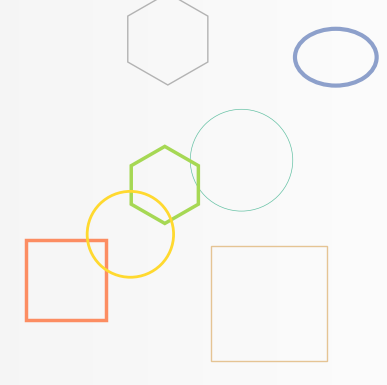[{"shape": "circle", "thickness": 0.5, "radius": 0.66, "center": [0.623, 0.584]}, {"shape": "square", "thickness": 2.5, "radius": 0.52, "center": [0.169, 0.274]}, {"shape": "oval", "thickness": 3, "radius": 0.53, "center": [0.867, 0.851]}, {"shape": "hexagon", "thickness": 2.5, "radius": 0.5, "center": [0.425, 0.52]}, {"shape": "circle", "thickness": 2, "radius": 0.56, "center": [0.336, 0.391]}, {"shape": "square", "thickness": 1, "radius": 0.75, "center": [0.694, 0.211]}, {"shape": "hexagon", "thickness": 1, "radius": 0.6, "center": [0.433, 0.899]}]